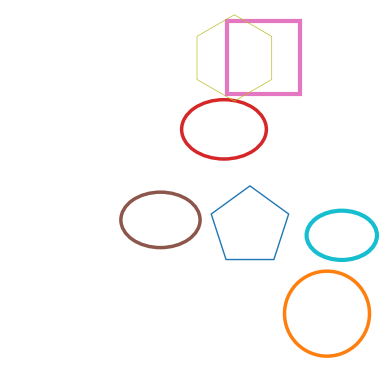[{"shape": "pentagon", "thickness": 1, "radius": 0.53, "center": [0.649, 0.411]}, {"shape": "circle", "thickness": 2.5, "radius": 0.55, "center": [0.849, 0.185]}, {"shape": "oval", "thickness": 2.5, "radius": 0.55, "center": [0.582, 0.664]}, {"shape": "oval", "thickness": 2.5, "radius": 0.51, "center": [0.417, 0.429]}, {"shape": "square", "thickness": 3, "radius": 0.47, "center": [0.685, 0.85]}, {"shape": "hexagon", "thickness": 0.5, "radius": 0.56, "center": [0.609, 0.85]}, {"shape": "oval", "thickness": 3, "radius": 0.46, "center": [0.888, 0.389]}]